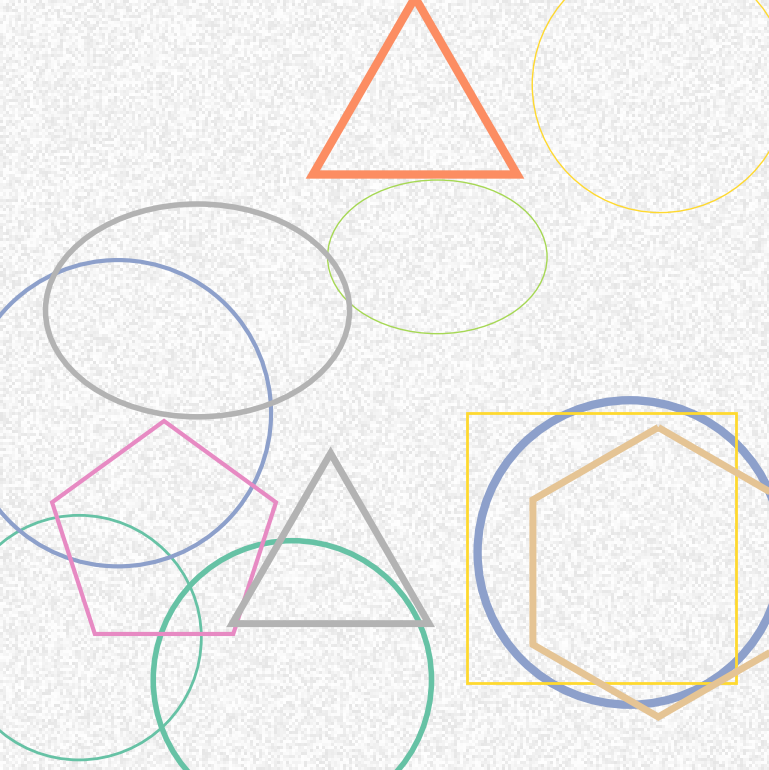[{"shape": "circle", "thickness": 1, "radius": 0.79, "center": [0.103, 0.172]}, {"shape": "circle", "thickness": 2, "radius": 0.9, "center": [0.38, 0.117]}, {"shape": "triangle", "thickness": 3, "radius": 0.77, "center": [0.539, 0.85]}, {"shape": "circle", "thickness": 3, "radius": 0.99, "center": [0.818, 0.282]}, {"shape": "circle", "thickness": 1.5, "radius": 0.99, "center": [0.153, 0.463]}, {"shape": "pentagon", "thickness": 1.5, "radius": 0.76, "center": [0.213, 0.3]}, {"shape": "oval", "thickness": 0.5, "radius": 0.71, "center": [0.568, 0.666]}, {"shape": "circle", "thickness": 0.5, "radius": 0.83, "center": [0.857, 0.89]}, {"shape": "square", "thickness": 1, "radius": 0.88, "center": [0.781, 0.288]}, {"shape": "hexagon", "thickness": 2.5, "radius": 0.94, "center": [0.855, 0.257]}, {"shape": "oval", "thickness": 2, "radius": 0.99, "center": [0.256, 0.597]}, {"shape": "triangle", "thickness": 2.5, "radius": 0.74, "center": [0.429, 0.264]}]